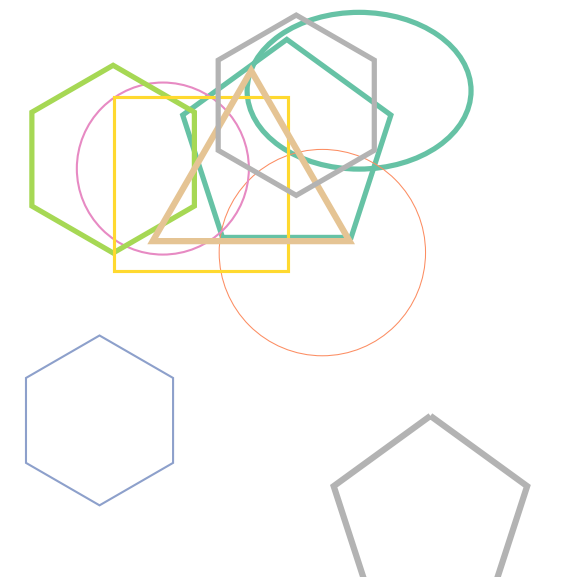[{"shape": "oval", "thickness": 2.5, "radius": 0.97, "center": [0.622, 0.842]}, {"shape": "pentagon", "thickness": 2.5, "radius": 0.95, "center": [0.497, 0.741]}, {"shape": "circle", "thickness": 0.5, "radius": 0.89, "center": [0.558, 0.562]}, {"shape": "hexagon", "thickness": 1, "radius": 0.74, "center": [0.172, 0.271]}, {"shape": "circle", "thickness": 1, "radius": 0.74, "center": [0.282, 0.707]}, {"shape": "hexagon", "thickness": 2.5, "radius": 0.81, "center": [0.196, 0.724]}, {"shape": "square", "thickness": 1.5, "radius": 0.75, "center": [0.348, 0.681]}, {"shape": "triangle", "thickness": 3, "radius": 0.98, "center": [0.435, 0.68]}, {"shape": "hexagon", "thickness": 2.5, "radius": 0.78, "center": [0.513, 0.817]}, {"shape": "pentagon", "thickness": 3, "radius": 0.88, "center": [0.745, 0.103]}]